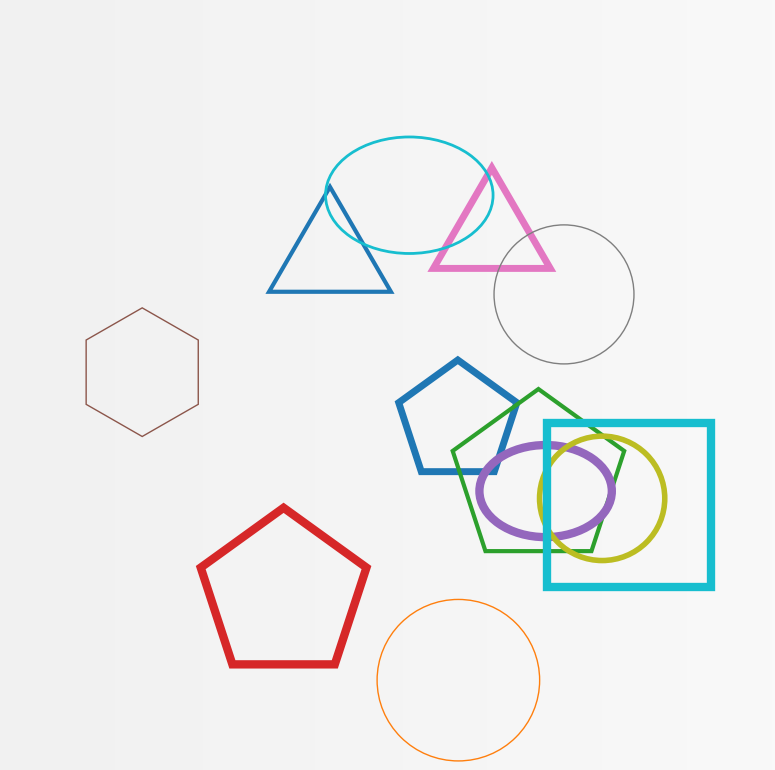[{"shape": "triangle", "thickness": 1.5, "radius": 0.45, "center": [0.426, 0.666]}, {"shape": "pentagon", "thickness": 2.5, "radius": 0.4, "center": [0.591, 0.452]}, {"shape": "circle", "thickness": 0.5, "radius": 0.52, "center": [0.591, 0.117]}, {"shape": "pentagon", "thickness": 1.5, "radius": 0.58, "center": [0.695, 0.378]}, {"shape": "pentagon", "thickness": 3, "radius": 0.56, "center": [0.366, 0.228]}, {"shape": "oval", "thickness": 3, "radius": 0.43, "center": [0.704, 0.362]}, {"shape": "hexagon", "thickness": 0.5, "radius": 0.42, "center": [0.183, 0.517]}, {"shape": "triangle", "thickness": 2.5, "radius": 0.44, "center": [0.635, 0.695]}, {"shape": "circle", "thickness": 0.5, "radius": 0.45, "center": [0.728, 0.618]}, {"shape": "circle", "thickness": 2, "radius": 0.4, "center": [0.777, 0.353]}, {"shape": "oval", "thickness": 1, "radius": 0.54, "center": [0.528, 0.746]}, {"shape": "square", "thickness": 3, "radius": 0.53, "center": [0.812, 0.345]}]